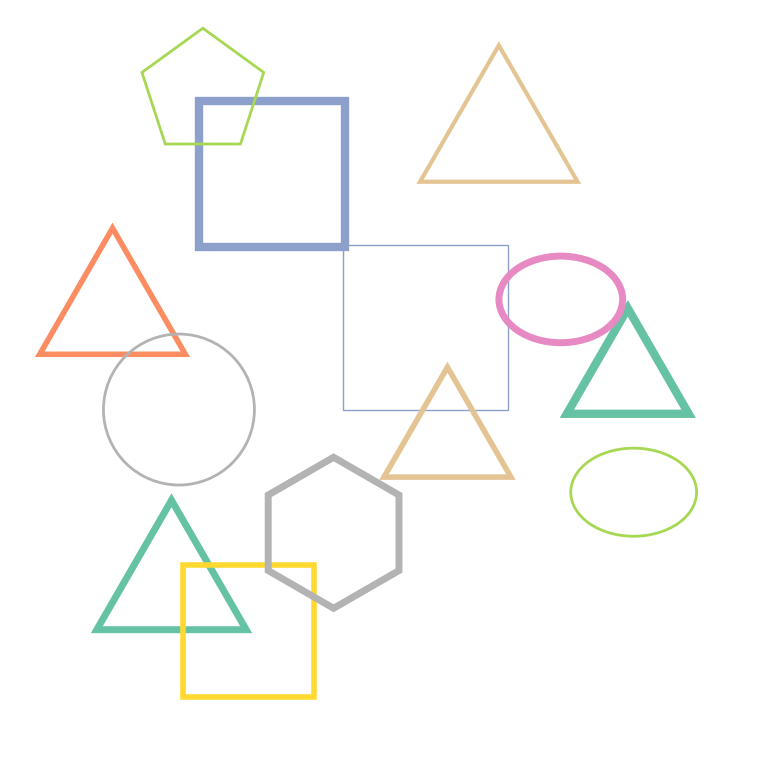[{"shape": "triangle", "thickness": 3, "radius": 0.46, "center": [0.815, 0.508]}, {"shape": "triangle", "thickness": 2.5, "radius": 0.56, "center": [0.223, 0.238]}, {"shape": "triangle", "thickness": 2, "radius": 0.55, "center": [0.146, 0.594]}, {"shape": "square", "thickness": 3, "radius": 0.47, "center": [0.353, 0.774]}, {"shape": "square", "thickness": 0.5, "radius": 0.54, "center": [0.552, 0.575]}, {"shape": "oval", "thickness": 2.5, "radius": 0.4, "center": [0.728, 0.611]}, {"shape": "pentagon", "thickness": 1, "radius": 0.42, "center": [0.263, 0.88]}, {"shape": "oval", "thickness": 1, "radius": 0.41, "center": [0.823, 0.361]}, {"shape": "square", "thickness": 2, "radius": 0.43, "center": [0.323, 0.181]}, {"shape": "triangle", "thickness": 1.5, "radius": 0.59, "center": [0.648, 0.823]}, {"shape": "triangle", "thickness": 2, "radius": 0.48, "center": [0.581, 0.428]}, {"shape": "hexagon", "thickness": 2.5, "radius": 0.49, "center": [0.433, 0.308]}, {"shape": "circle", "thickness": 1, "radius": 0.49, "center": [0.232, 0.468]}]